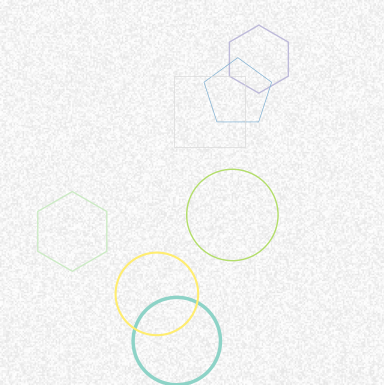[{"shape": "circle", "thickness": 2.5, "radius": 0.57, "center": [0.459, 0.114]}, {"shape": "hexagon", "thickness": 1, "radius": 0.44, "center": [0.672, 0.846]}, {"shape": "pentagon", "thickness": 0.5, "radius": 0.46, "center": [0.618, 0.758]}, {"shape": "circle", "thickness": 1, "radius": 0.59, "center": [0.604, 0.442]}, {"shape": "square", "thickness": 0.5, "radius": 0.46, "center": [0.544, 0.71]}, {"shape": "hexagon", "thickness": 1, "radius": 0.52, "center": [0.188, 0.399]}, {"shape": "circle", "thickness": 1.5, "radius": 0.54, "center": [0.407, 0.237]}]